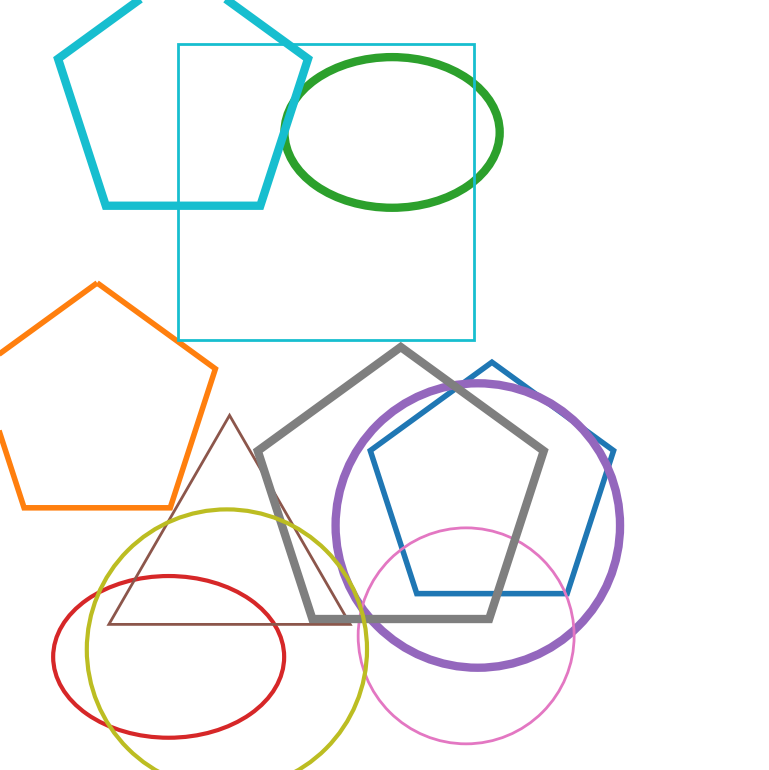[{"shape": "pentagon", "thickness": 2, "radius": 0.83, "center": [0.639, 0.363]}, {"shape": "pentagon", "thickness": 2, "radius": 0.81, "center": [0.126, 0.471]}, {"shape": "oval", "thickness": 3, "radius": 0.7, "center": [0.509, 0.828]}, {"shape": "oval", "thickness": 1.5, "radius": 0.75, "center": [0.219, 0.147]}, {"shape": "circle", "thickness": 3, "radius": 0.92, "center": [0.621, 0.318]}, {"shape": "triangle", "thickness": 1, "radius": 0.9, "center": [0.298, 0.28]}, {"shape": "circle", "thickness": 1, "radius": 0.7, "center": [0.605, 0.174]}, {"shape": "pentagon", "thickness": 3, "radius": 0.98, "center": [0.52, 0.354]}, {"shape": "circle", "thickness": 1.5, "radius": 0.91, "center": [0.295, 0.156]}, {"shape": "square", "thickness": 1, "radius": 0.96, "center": [0.423, 0.75]}, {"shape": "pentagon", "thickness": 3, "radius": 0.85, "center": [0.238, 0.871]}]